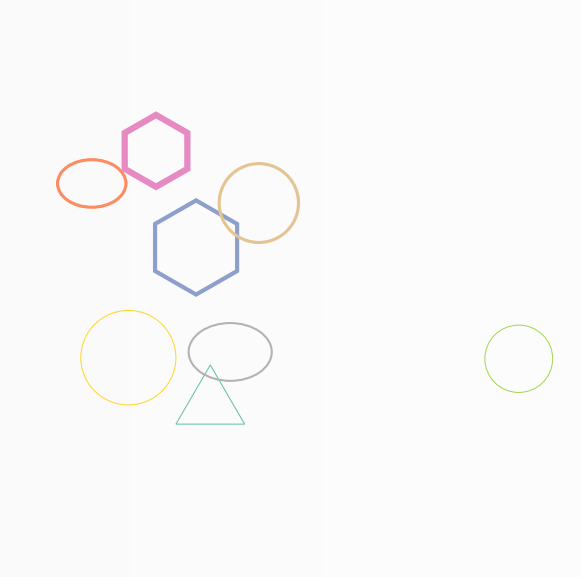[{"shape": "triangle", "thickness": 0.5, "radius": 0.34, "center": [0.362, 0.299]}, {"shape": "oval", "thickness": 1.5, "radius": 0.29, "center": [0.158, 0.681]}, {"shape": "hexagon", "thickness": 2, "radius": 0.41, "center": [0.337, 0.571]}, {"shape": "hexagon", "thickness": 3, "radius": 0.31, "center": [0.268, 0.738]}, {"shape": "circle", "thickness": 0.5, "radius": 0.29, "center": [0.892, 0.378]}, {"shape": "circle", "thickness": 0.5, "radius": 0.41, "center": [0.221, 0.38]}, {"shape": "circle", "thickness": 1.5, "radius": 0.34, "center": [0.445, 0.648]}, {"shape": "oval", "thickness": 1, "radius": 0.36, "center": [0.396, 0.39]}]